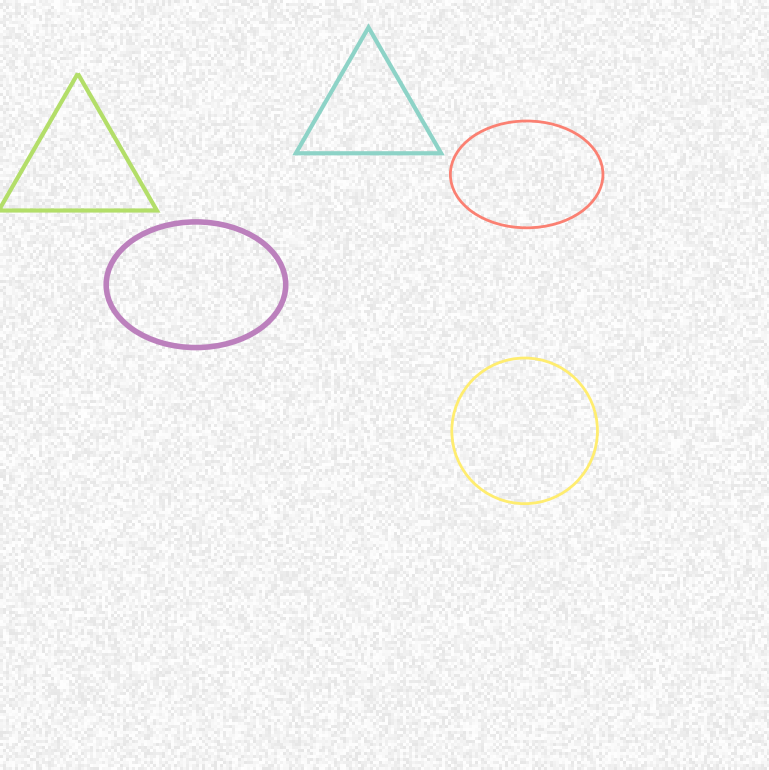[{"shape": "triangle", "thickness": 1.5, "radius": 0.54, "center": [0.479, 0.855]}, {"shape": "oval", "thickness": 1, "radius": 0.5, "center": [0.684, 0.773]}, {"shape": "triangle", "thickness": 1.5, "radius": 0.59, "center": [0.101, 0.786]}, {"shape": "oval", "thickness": 2, "radius": 0.58, "center": [0.254, 0.63]}, {"shape": "circle", "thickness": 1, "radius": 0.47, "center": [0.681, 0.44]}]